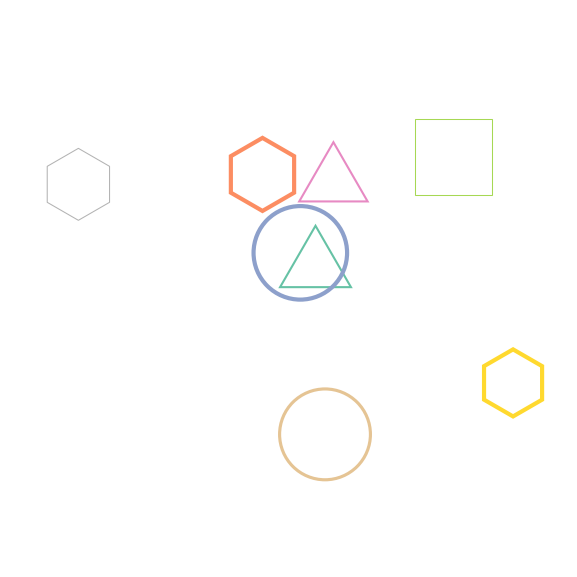[{"shape": "triangle", "thickness": 1, "radius": 0.35, "center": [0.546, 0.537]}, {"shape": "hexagon", "thickness": 2, "radius": 0.32, "center": [0.455, 0.697]}, {"shape": "circle", "thickness": 2, "radius": 0.4, "center": [0.52, 0.561]}, {"shape": "triangle", "thickness": 1, "radius": 0.34, "center": [0.577, 0.685]}, {"shape": "square", "thickness": 0.5, "radius": 0.33, "center": [0.785, 0.728]}, {"shape": "hexagon", "thickness": 2, "radius": 0.29, "center": [0.888, 0.336]}, {"shape": "circle", "thickness": 1.5, "radius": 0.39, "center": [0.563, 0.247]}, {"shape": "hexagon", "thickness": 0.5, "radius": 0.31, "center": [0.136, 0.68]}]